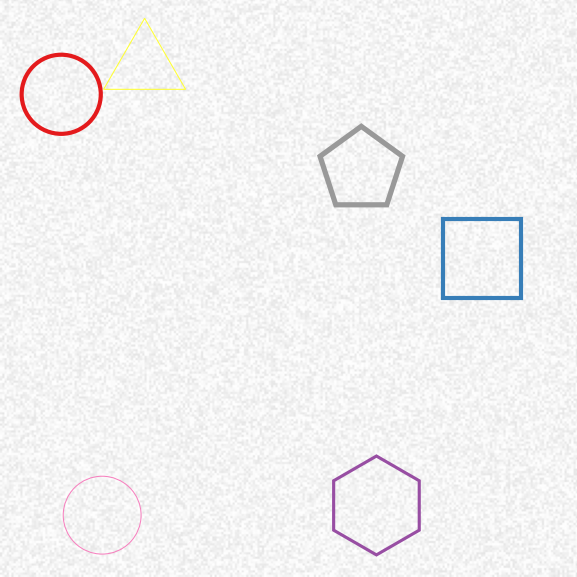[{"shape": "circle", "thickness": 2, "radius": 0.34, "center": [0.106, 0.836]}, {"shape": "square", "thickness": 2, "radius": 0.34, "center": [0.834, 0.552]}, {"shape": "hexagon", "thickness": 1.5, "radius": 0.43, "center": [0.652, 0.124]}, {"shape": "triangle", "thickness": 0.5, "radius": 0.41, "center": [0.25, 0.885]}, {"shape": "circle", "thickness": 0.5, "radius": 0.34, "center": [0.177, 0.107]}, {"shape": "pentagon", "thickness": 2.5, "radius": 0.38, "center": [0.626, 0.705]}]